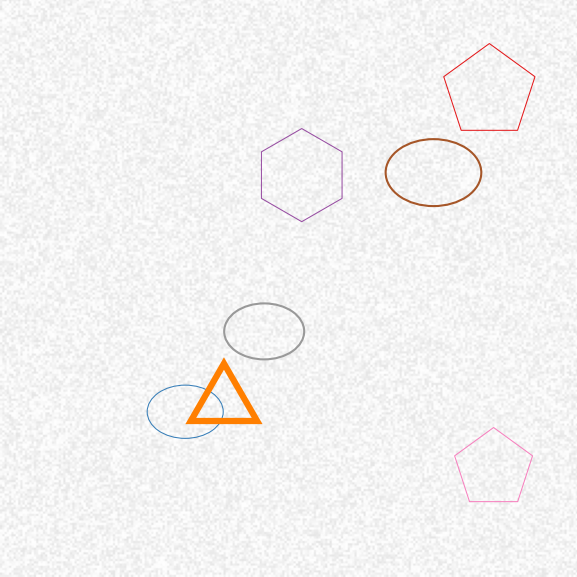[{"shape": "pentagon", "thickness": 0.5, "radius": 0.42, "center": [0.847, 0.841]}, {"shape": "oval", "thickness": 0.5, "radius": 0.33, "center": [0.321, 0.286]}, {"shape": "hexagon", "thickness": 0.5, "radius": 0.4, "center": [0.522, 0.696]}, {"shape": "triangle", "thickness": 3, "radius": 0.33, "center": [0.388, 0.303]}, {"shape": "oval", "thickness": 1, "radius": 0.41, "center": [0.751, 0.7]}, {"shape": "pentagon", "thickness": 0.5, "radius": 0.35, "center": [0.855, 0.188]}, {"shape": "oval", "thickness": 1, "radius": 0.35, "center": [0.457, 0.425]}]